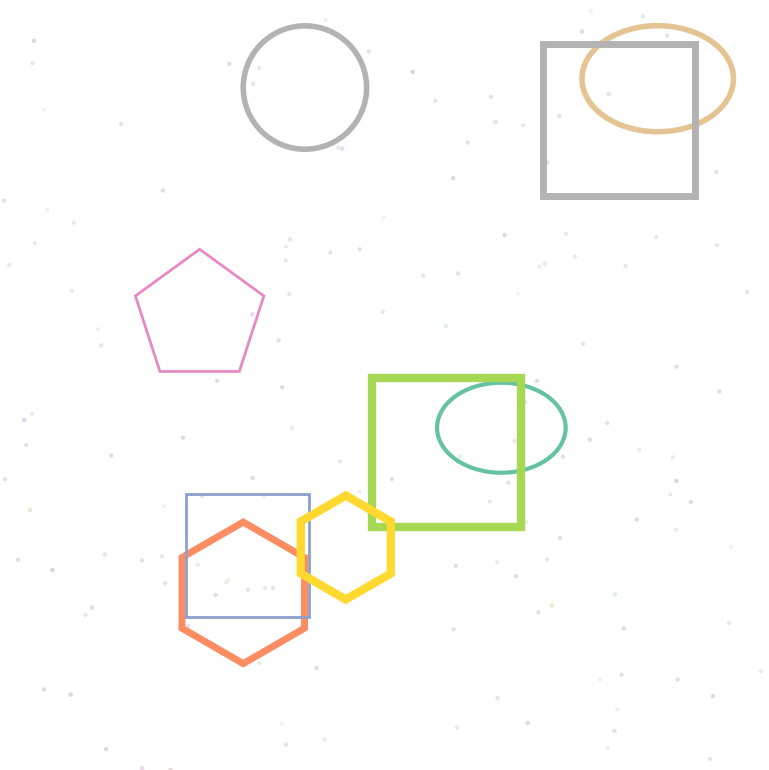[{"shape": "oval", "thickness": 1.5, "radius": 0.42, "center": [0.651, 0.444]}, {"shape": "hexagon", "thickness": 2.5, "radius": 0.46, "center": [0.316, 0.23]}, {"shape": "square", "thickness": 1, "radius": 0.4, "center": [0.322, 0.278]}, {"shape": "pentagon", "thickness": 1, "radius": 0.44, "center": [0.259, 0.589]}, {"shape": "square", "thickness": 3, "radius": 0.48, "center": [0.58, 0.412]}, {"shape": "hexagon", "thickness": 3, "radius": 0.34, "center": [0.449, 0.289]}, {"shape": "oval", "thickness": 2, "radius": 0.49, "center": [0.854, 0.898]}, {"shape": "circle", "thickness": 2, "radius": 0.4, "center": [0.396, 0.886]}, {"shape": "square", "thickness": 2.5, "radius": 0.49, "center": [0.804, 0.845]}]